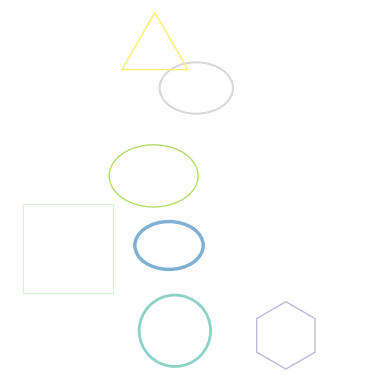[{"shape": "circle", "thickness": 2, "radius": 0.46, "center": [0.454, 0.141]}, {"shape": "hexagon", "thickness": 1, "radius": 0.44, "center": [0.743, 0.129]}, {"shape": "oval", "thickness": 2.5, "radius": 0.44, "center": [0.439, 0.362]}, {"shape": "oval", "thickness": 1, "radius": 0.58, "center": [0.399, 0.543]}, {"shape": "oval", "thickness": 1.5, "radius": 0.48, "center": [0.51, 0.771]}, {"shape": "square", "thickness": 0.5, "radius": 0.58, "center": [0.177, 0.355]}, {"shape": "triangle", "thickness": 1, "radius": 0.49, "center": [0.402, 0.869]}]